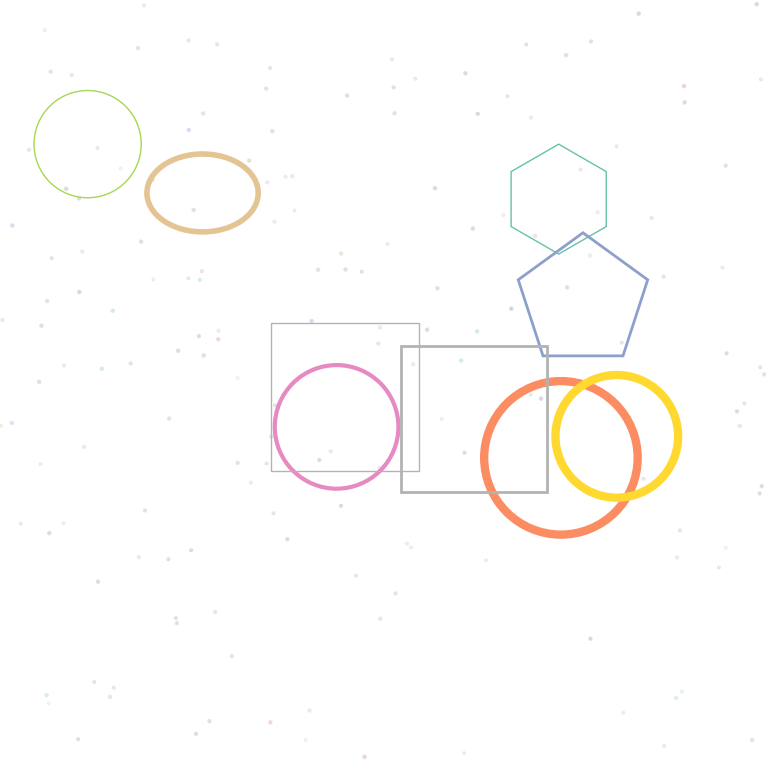[{"shape": "hexagon", "thickness": 0.5, "radius": 0.36, "center": [0.726, 0.741]}, {"shape": "circle", "thickness": 3, "radius": 0.5, "center": [0.728, 0.405]}, {"shape": "pentagon", "thickness": 1, "radius": 0.44, "center": [0.757, 0.609]}, {"shape": "circle", "thickness": 1.5, "radius": 0.4, "center": [0.437, 0.446]}, {"shape": "circle", "thickness": 0.5, "radius": 0.35, "center": [0.114, 0.813]}, {"shape": "circle", "thickness": 3, "radius": 0.4, "center": [0.801, 0.433]}, {"shape": "oval", "thickness": 2, "radius": 0.36, "center": [0.263, 0.749]}, {"shape": "square", "thickness": 1, "radius": 0.48, "center": [0.616, 0.456]}, {"shape": "square", "thickness": 0.5, "radius": 0.48, "center": [0.448, 0.484]}]